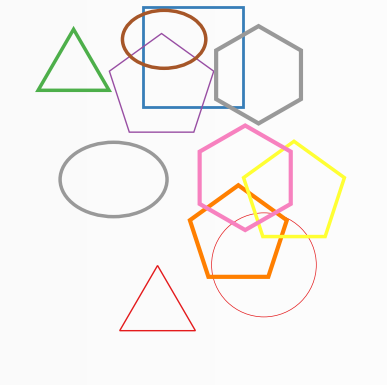[{"shape": "circle", "thickness": 0.5, "radius": 0.68, "center": [0.681, 0.312]}, {"shape": "triangle", "thickness": 1, "radius": 0.56, "center": [0.407, 0.198]}, {"shape": "square", "thickness": 2, "radius": 0.65, "center": [0.498, 0.853]}, {"shape": "triangle", "thickness": 2.5, "radius": 0.53, "center": [0.19, 0.818]}, {"shape": "pentagon", "thickness": 1, "radius": 0.71, "center": [0.417, 0.771]}, {"shape": "pentagon", "thickness": 3, "radius": 0.66, "center": [0.615, 0.387]}, {"shape": "pentagon", "thickness": 2.5, "radius": 0.68, "center": [0.759, 0.496]}, {"shape": "oval", "thickness": 2.5, "radius": 0.54, "center": [0.424, 0.898]}, {"shape": "hexagon", "thickness": 3, "radius": 0.68, "center": [0.633, 0.538]}, {"shape": "oval", "thickness": 2.5, "radius": 0.69, "center": [0.293, 0.534]}, {"shape": "hexagon", "thickness": 3, "radius": 0.63, "center": [0.667, 0.806]}]